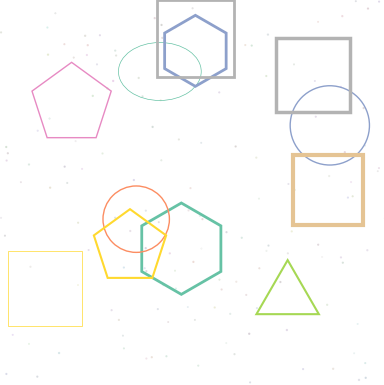[{"shape": "oval", "thickness": 0.5, "radius": 0.54, "center": [0.415, 0.814]}, {"shape": "hexagon", "thickness": 2, "radius": 0.59, "center": [0.471, 0.354]}, {"shape": "circle", "thickness": 1, "radius": 0.43, "center": [0.354, 0.431]}, {"shape": "circle", "thickness": 1, "radius": 0.51, "center": [0.857, 0.674]}, {"shape": "hexagon", "thickness": 2, "radius": 0.46, "center": [0.508, 0.868]}, {"shape": "pentagon", "thickness": 1, "radius": 0.54, "center": [0.186, 0.73]}, {"shape": "triangle", "thickness": 1.5, "radius": 0.47, "center": [0.747, 0.231]}, {"shape": "pentagon", "thickness": 1.5, "radius": 0.49, "center": [0.338, 0.358]}, {"shape": "square", "thickness": 0.5, "radius": 0.48, "center": [0.117, 0.251]}, {"shape": "square", "thickness": 3, "radius": 0.46, "center": [0.852, 0.507]}, {"shape": "square", "thickness": 2, "radius": 0.5, "center": [0.508, 0.9]}, {"shape": "square", "thickness": 2.5, "radius": 0.48, "center": [0.812, 0.805]}]